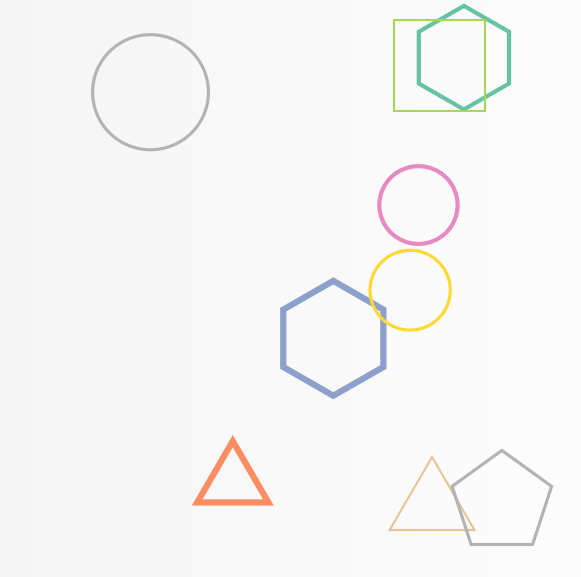[{"shape": "hexagon", "thickness": 2, "radius": 0.45, "center": [0.798, 0.899]}, {"shape": "triangle", "thickness": 3, "radius": 0.35, "center": [0.401, 0.164]}, {"shape": "hexagon", "thickness": 3, "radius": 0.5, "center": [0.573, 0.413]}, {"shape": "circle", "thickness": 2, "radius": 0.34, "center": [0.72, 0.644]}, {"shape": "square", "thickness": 1, "radius": 0.39, "center": [0.756, 0.885]}, {"shape": "circle", "thickness": 1.5, "radius": 0.35, "center": [0.706, 0.497]}, {"shape": "triangle", "thickness": 1, "radius": 0.42, "center": [0.743, 0.124]}, {"shape": "circle", "thickness": 1.5, "radius": 0.5, "center": [0.259, 0.839]}, {"shape": "pentagon", "thickness": 1.5, "radius": 0.45, "center": [0.863, 0.129]}]